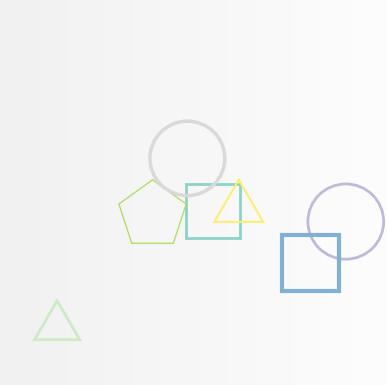[{"shape": "square", "thickness": 2, "radius": 0.35, "center": [0.55, 0.452]}, {"shape": "circle", "thickness": 2, "radius": 0.49, "center": [0.892, 0.424]}, {"shape": "square", "thickness": 3, "radius": 0.37, "center": [0.802, 0.317]}, {"shape": "pentagon", "thickness": 1, "radius": 0.46, "center": [0.394, 0.442]}, {"shape": "circle", "thickness": 2.5, "radius": 0.48, "center": [0.484, 0.589]}, {"shape": "triangle", "thickness": 2, "radius": 0.34, "center": [0.147, 0.151]}, {"shape": "triangle", "thickness": 1.5, "radius": 0.36, "center": [0.616, 0.46]}]